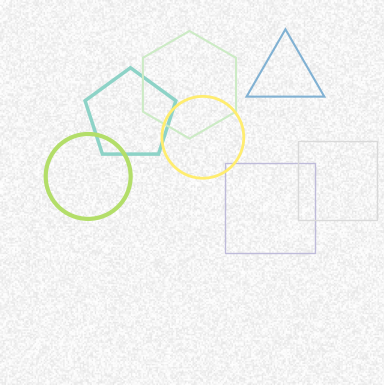[{"shape": "pentagon", "thickness": 2.5, "radius": 0.62, "center": [0.339, 0.7]}, {"shape": "square", "thickness": 1, "radius": 0.58, "center": [0.7, 0.46]}, {"shape": "triangle", "thickness": 1.5, "radius": 0.58, "center": [0.741, 0.807]}, {"shape": "circle", "thickness": 3, "radius": 0.55, "center": [0.229, 0.542]}, {"shape": "square", "thickness": 1, "radius": 0.51, "center": [0.877, 0.531]}, {"shape": "hexagon", "thickness": 1.5, "radius": 0.7, "center": [0.492, 0.78]}, {"shape": "circle", "thickness": 2, "radius": 0.53, "center": [0.527, 0.643]}]